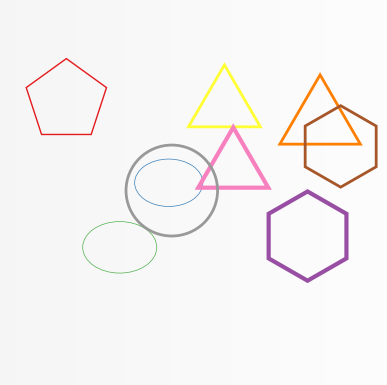[{"shape": "pentagon", "thickness": 1, "radius": 0.54, "center": [0.171, 0.739]}, {"shape": "oval", "thickness": 0.5, "radius": 0.44, "center": [0.435, 0.525]}, {"shape": "oval", "thickness": 0.5, "radius": 0.48, "center": [0.309, 0.358]}, {"shape": "hexagon", "thickness": 3, "radius": 0.58, "center": [0.794, 0.387]}, {"shape": "triangle", "thickness": 2, "radius": 0.6, "center": [0.826, 0.686]}, {"shape": "triangle", "thickness": 2, "radius": 0.54, "center": [0.579, 0.724]}, {"shape": "hexagon", "thickness": 2, "radius": 0.53, "center": [0.879, 0.62]}, {"shape": "triangle", "thickness": 3, "radius": 0.52, "center": [0.602, 0.565]}, {"shape": "circle", "thickness": 2, "radius": 0.59, "center": [0.443, 0.505]}]